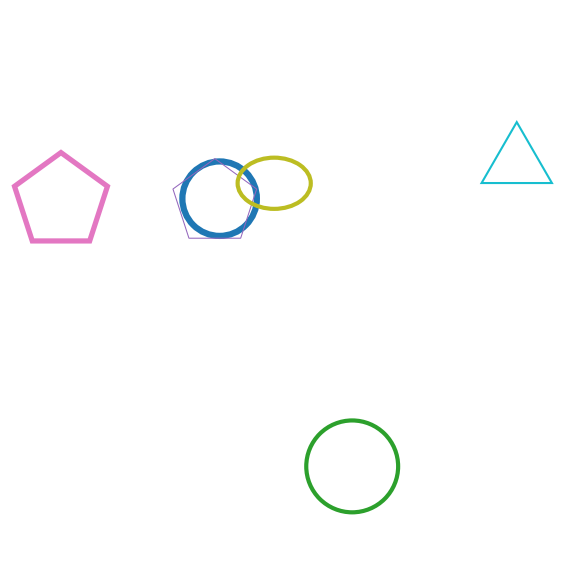[{"shape": "circle", "thickness": 3, "radius": 0.32, "center": [0.38, 0.655]}, {"shape": "circle", "thickness": 2, "radius": 0.4, "center": [0.61, 0.192]}, {"shape": "pentagon", "thickness": 0.5, "radius": 0.38, "center": [0.372, 0.648]}, {"shape": "pentagon", "thickness": 2.5, "radius": 0.42, "center": [0.106, 0.65]}, {"shape": "oval", "thickness": 2, "radius": 0.32, "center": [0.475, 0.682]}, {"shape": "triangle", "thickness": 1, "radius": 0.35, "center": [0.895, 0.717]}]